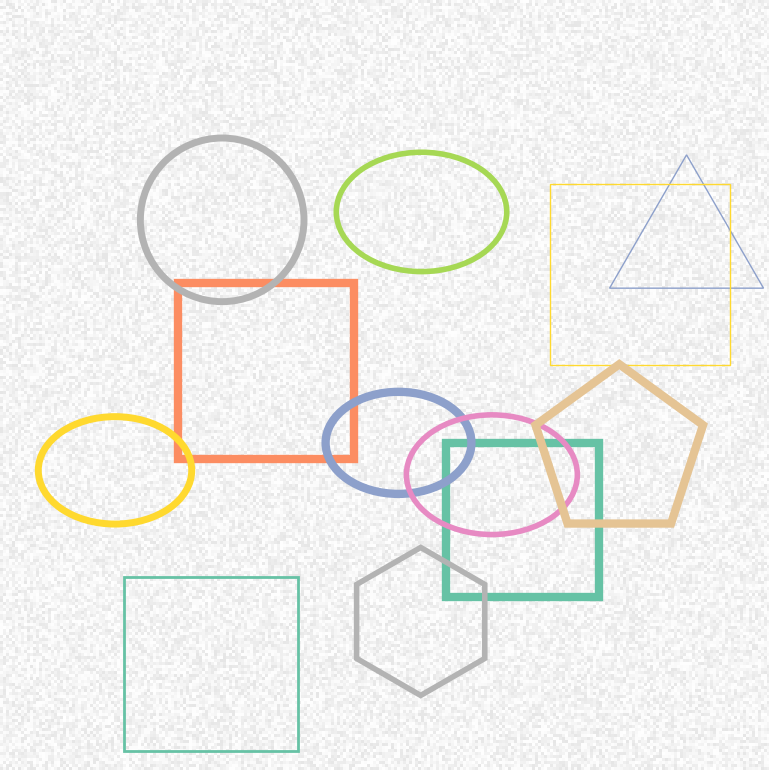[{"shape": "square", "thickness": 1, "radius": 0.56, "center": [0.274, 0.138]}, {"shape": "square", "thickness": 3, "radius": 0.5, "center": [0.679, 0.325]}, {"shape": "square", "thickness": 3, "radius": 0.57, "center": [0.346, 0.518]}, {"shape": "triangle", "thickness": 0.5, "radius": 0.58, "center": [0.892, 0.683]}, {"shape": "oval", "thickness": 3, "radius": 0.47, "center": [0.518, 0.425]}, {"shape": "oval", "thickness": 2, "radius": 0.56, "center": [0.639, 0.384]}, {"shape": "oval", "thickness": 2, "radius": 0.55, "center": [0.547, 0.725]}, {"shape": "square", "thickness": 0.5, "radius": 0.59, "center": [0.831, 0.644]}, {"shape": "oval", "thickness": 2.5, "radius": 0.5, "center": [0.149, 0.389]}, {"shape": "pentagon", "thickness": 3, "radius": 0.57, "center": [0.804, 0.413]}, {"shape": "circle", "thickness": 2.5, "radius": 0.53, "center": [0.289, 0.715]}, {"shape": "hexagon", "thickness": 2, "radius": 0.48, "center": [0.546, 0.193]}]